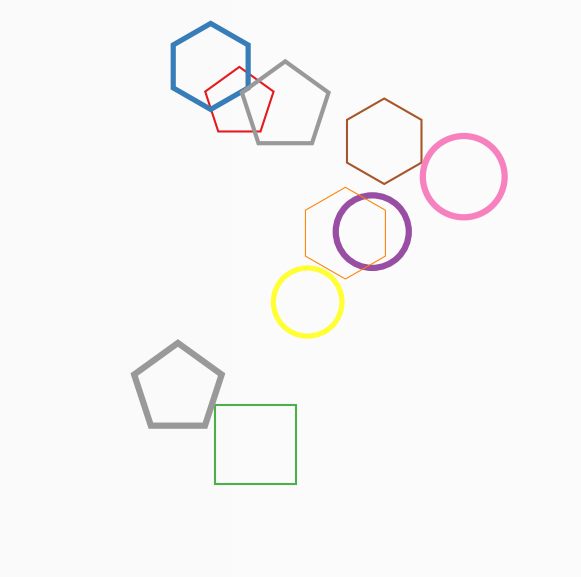[{"shape": "pentagon", "thickness": 1, "radius": 0.31, "center": [0.412, 0.821]}, {"shape": "hexagon", "thickness": 2.5, "radius": 0.37, "center": [0.362, 0.884]}, {"shape": "square", "thickness": 1, "radius": 0.35, "center": [0.439, 0.229]}, {"shape": "circle", "thickness": 3, "radius": 0.31, "center": [0.64, 0.598]}, {"shape": "hexagon", "thickness": 0.5, "radius": 0.4, "center": [0.594, 0.595]}, {"shape": "circle", "thickness": 2.5, "radius": 0.29, "center": [0.529, 0.476]}, {"shape": "hexagon", "thickness": 1, "radius": 0.37, "center": [0.661, 0.755]}, {"shape": "circle", "thickness": 3, "radius": 0.35, "center": [0.798, 0.693]}, {"shape": "pentagon", "thickness": 3, "radius": 0.4, "center": [0.306, 0.326]}, {"shape": "pentagon", "thickness": 2, "radius": 0.39, "center": [0.491, 0.815]}]